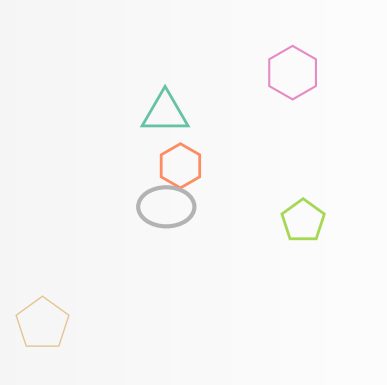[{"shape": "triangle", "thickness": 2, "radius": 0.34, "center": [0.426, 0.707]}, {"shape": "hexagon", "thickness": 2, "radius": 0.29, "center": [0.466, 0.569]}, {"shape": "hexagon", "thickness": 1.5, "radius": 0.35, "center": [0.755, 0.811]}, {"shape": "pentagon", "thickness": 2, "radius": 0.29, "center": [0.782, 0.426]}, {"shape": "pentagon", "thickness": 1, "radius": 0.36, "center": [0.11, 0.159]}, {"shape": "oval", "thickness": 3, "radius": 0.36, "center": [0.429, 0.463]}]